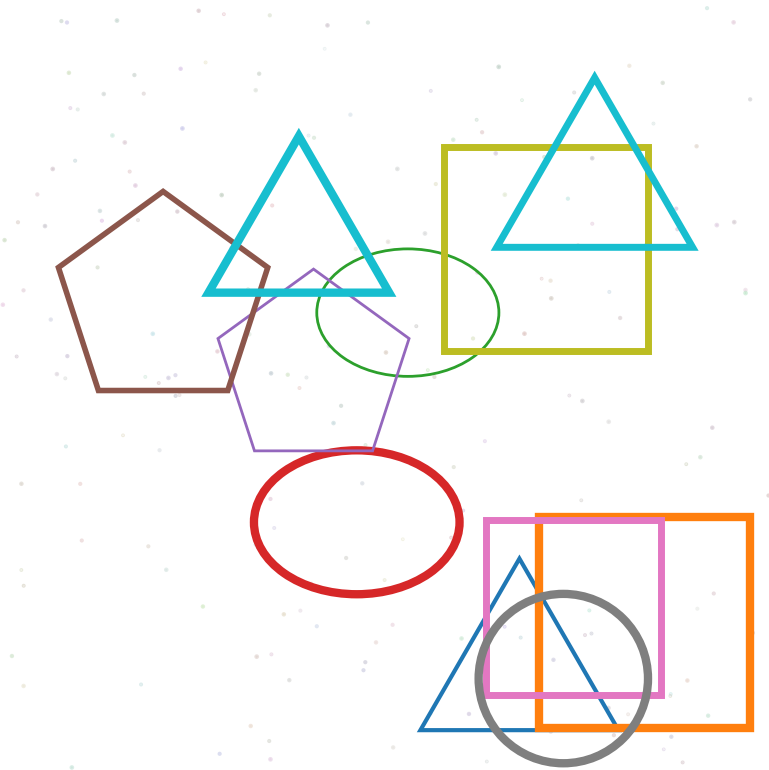[{"shape": "triangle", "thickness": 1.5, "radius": 0.74, "center": [0.675, 0.126]}, {"shape": "square", "thickness": 3, "radius": 0.69, "center": [0.837, 0.192]}, {"shape": "oval", "thickness": 1, "radius": 0.59, "center": [0.53, 0.594]}, {"shape": "oval", "thickness": 3, "radius": 0.67, "center": [0.463, 0.322]}, {"shape": "pentagon", "thickness": 1, "radius": 0.65, "center": [0.407, 0.52]}, {"shape": "pentagon", "thickness": 2, "radius": 0.71, "center": [0.212, 0.608]}, {"shape": "square", "thickness": 2.5, "radius": 0.57, "center": [0.745, 0.211]}, {"shape": "circle", "thickness": 3, "radius": 0.55, "center": [0.732, 0.119]}, {"shape": "square", "thickness": 2.5, "radius": 0.66, "center": [0.709, 0.677]}, {"shape": "triangle", "thickness": 2.5, "radius": 0.73, "center": [0.772, 0.752]}, {"shape": "triangle", "thickness": 3, "radius": 0.68, "center": [0.388, 0.688]}]